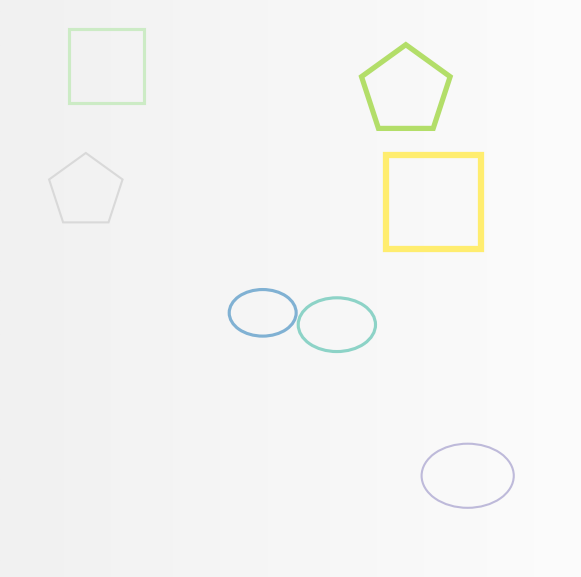[{"shape": "oval", "thickness": 1.5, "radius": 0.33, "center": [0.58, 0.437]}, {"shape": "oval", "thickness": 1, "radius": 0.4, "center": [0.805, 0.175]}, {"shape": "oval", "thickness": 1.5, "radius": 0.29, "center": [0.452, 0.457]}, {"shape": "pentagon", "thickness": 2.5, "radius": 0.4, "center": [0.698, 0.842]}, {"shape": "pentagon", "thickness": 1, "radius": 0.33, "center": [0.148, 0.668]}, {"shape": "square", "thickness": 1.5, "radius": 0.32, "center": [0.184, 0.885]}, {"shape": "square", "thickness": 3, "radius": 0.41, "center": [0.746, 0.65]}]